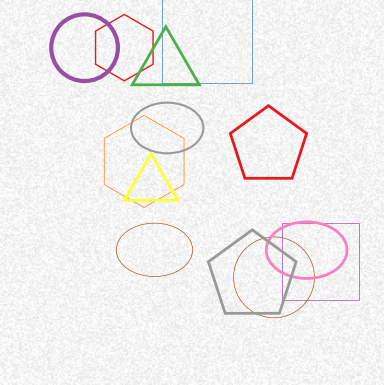[{"shape": "pentagon", "thickness": 2, "radius": 0.52, "center": [0.697, 0.621]}, {"shape": "hexagon", "thickness": 1, "radius": 0.43, "center": [0.323, 0.876]}, {"shape": "square", "thickness": 0.5, "radius": 0.58, "center": [0.537, 0.9]}, {"shape": "triangle", "thickness": 2, "radius": 0.5, "center": [0.431, 0.83]}, {"shape": "circle", "thickness": 3, "radius": 0.43, "center": [0.22, 0.876]}, {"shape": "square", "thickness": 0.5, "radius": 0.5, "center": [0.833, 0.321]}, {"shape": "hexagon", "thickness": 0.5, "radius": 0.6, "center": [0.374, 0.581]}, {"shape": "triangle", "thickness": 2, "radius": 0.4, "center": [0.392, 0.52]}, {"shape": "oval", "thickness": 0.5, "radius": 0.5, "center": [0.401, 0.351]}, {"shape": "circle", "thickness": 0.5, "radius": 0.53, "center": [0.712, 0.28]}, {"shape": "oval", "thickness": 2, "radius": 0.52, "center": [0.796, 0.35]}, {"shape": "oval", "thickness": 1.5, "radius": 0.47, "center": [0.434, 0.668]}, {"shape": "pentagon", "thickness": 2, "radius": 0.6, "center": [0.655, 0.283]}]